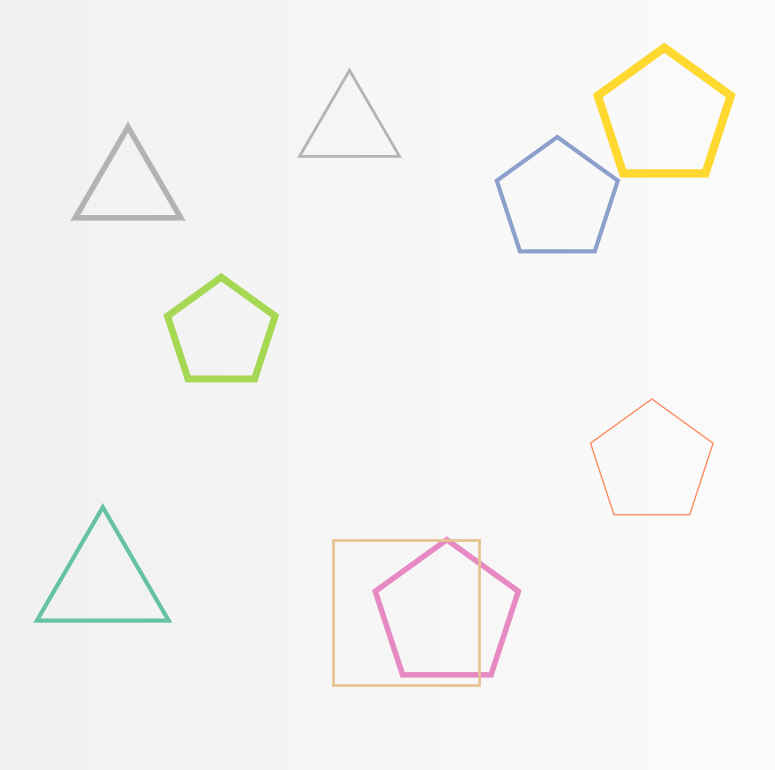[{"shape": "triangle", "thickness": 1.5, "radius": 0.49, "center": [0.133, 0.243]}, {"shape": "pentagon", "thickness": 0.5, "radius": 0.42, "center": [0.841, 0.399]}, {"shape": "pentagon", "thickness": 1.5, "radius": 0.41, "center": [0.719, 0.74]}, {"shape": "pentagon", "thickness": 2, "radius": 0.49, "center": [0.577, 0.202]}, {"shape": "pentagon", "thickness": 2.5, "radius": 0.37, "center": [0.286, 0.567]}, {"shape": "pentagon", "thickness": 3, "radius": 0.45, "center": [0.857, 0.848]}, {"shape": "square", "thickness": 1, "radius": 0.47, "center": [0.524, 0.204]}, {"shape": "triangle", "thickness": 1, "radius": 0.37, "center": [0.451, 0.834]}, {"shape": "triangle", "thickness": 2, "radius": 0.39, "center": [0.165, 0.756]}]